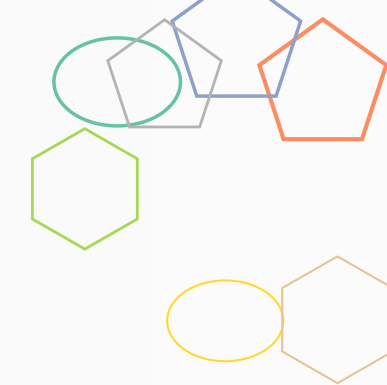[{"shape": "oval", "thickness": 2.5, "radius": 0.82, "center": [0.302, 0.787]}, {"shape": "pentagon", "thickness": 3, "radius": 0.86, "center": [0.833, 0.778]}, {"shape": "pentagon", "thickness": 2.5, "radius": 0.87, "center": [0.61, 0.891]}, {"shape": "hexagon", "thickness": 2, "radius": 0.78, "center": [0.219, 0.509]}, {"shape": "oval", "thickness": 1.5, "radius": 0.75, "center": [0.581, 0.167]}, {"shape": "hexagon", "thickness": 1.5, "radius": 0.82, "center": [0.871, 0.169]}, {"shape": "pentagon", "thickness": 2, "radius": 0.77, "center": [0.425, 0.795]}]